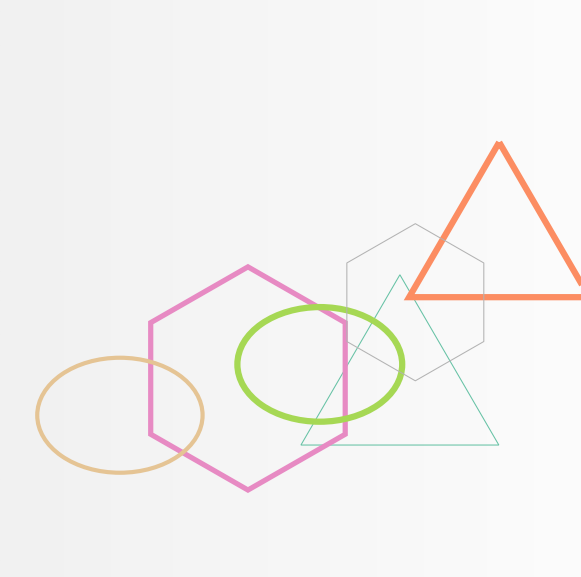[{"shape": "triangle", "thickness": 0.5, "radius": 0.98, "center": [0.688, 0.327]}, {"shape": "triangle", "thickness": 3, "radius": 0.89, "center": [0.859, 0.574]}, {"shape": "hexagon", "thickness": 2.5, "radius": 0.97, "center": [0.427, 0.344]}, {"shape": "oval", "thickness": 3, "radius": 0.71, "center": [0.55, 0.368]}, {"shape": "oval", "thickness": 2, "radius": 0.71, "center": [0.206, 0.28]}, {"shape": "hexagon", "thickness": 0.5, "radius": 0.68, "center": [0.715, 0.476]}]